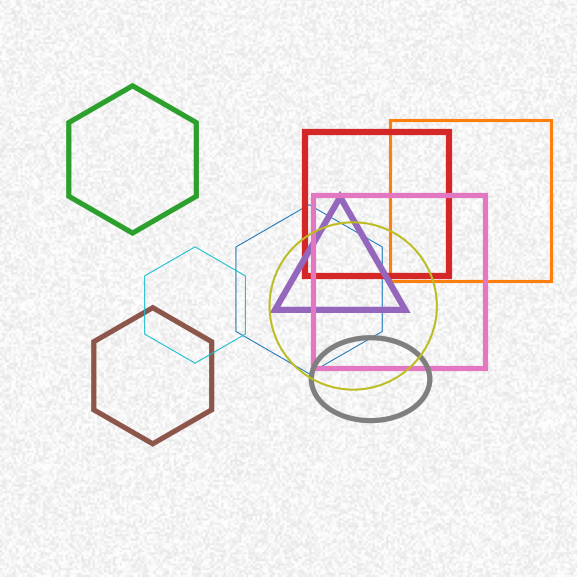[{"shape": "hexagon", "thickness": 0.5, "radius": 0.73, "center": [0.535, 0.498]}, {"shape": "square", "thickness": 1.5, "radius": 0.7, "center": [0.814, 0.652]}, {"shape": "hexagon", "thickness": 2.5, "radius": 0.64, "center": [0.23, 0.723]}, {"shape": "square", "thickness": 3, "radius": 0.62, "center": [0.653, 0.647]}, {"shape": "triangle", "thickness": 3, "radius": 0.65, "center": [0.589, 0.528]}, {"shape": "hexagon", "thickness": 2.5, "radius": 0.59, "center": [0.264, 0.348]}, {"shape": "square", "thickness": 2.5, "radius": 0.75, "center": [0.691, 0.512]}, {"shape": "oval", "thickness": 2.5, "radius": 0.51, "center": [0.642, 0.343]}, {"shape": "circle", "thickness": 1, "radius": 0.72, "center": [0.612, 0.469]}, {"shape": "hexagon", "thickness": 0.5, "radius": 0.5, "center": [0.338, 0.471]}]